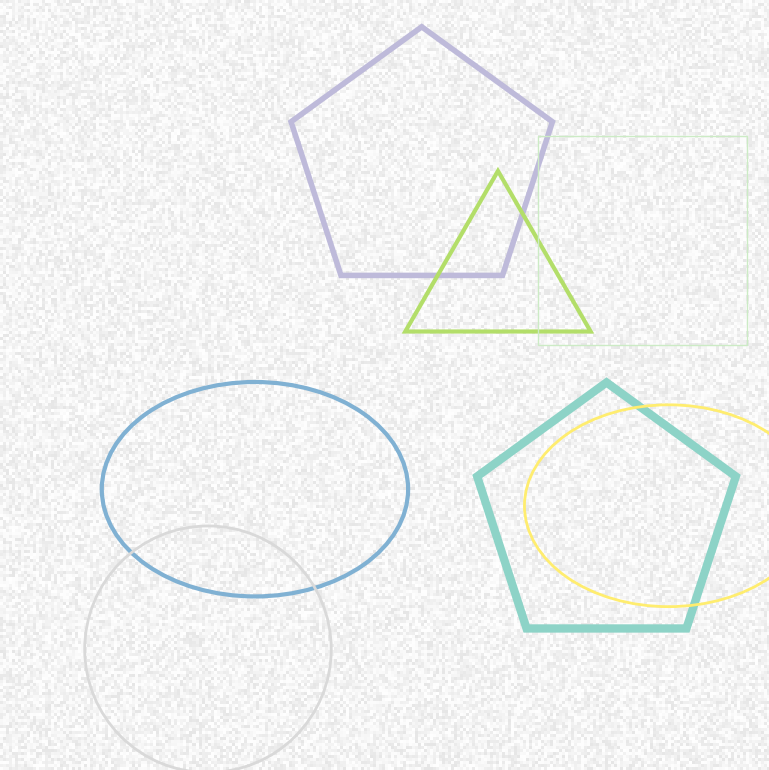[{"shape": "pentagon", "thickness": 3, "radius": 0.88, "center": [0.788, 0.327]}, {"shape": "pentagon", "thickness": 2, "radius": 0.89, "center": [0.548, 0.787]}, {"shape": "oval", "thickness": 1.5, "radius": 0.99, "center": [0.331, 0.365]}, {"shape": "triangle", "thickness": 1.5, "radius": 0.7, "center": [0.647, 0.639]}, {"shape": "circle", "thickness": 1, "radius": 0.8, "center": [0.27, 0.157]}, {"shape": "square", "thickness": 0.5, "radius": 0.68, "center": [0.835, 0.688]}, {"shape": "oval", "thickness": 1, "radius": 0.94, "center": [0.868, 0.343]}]